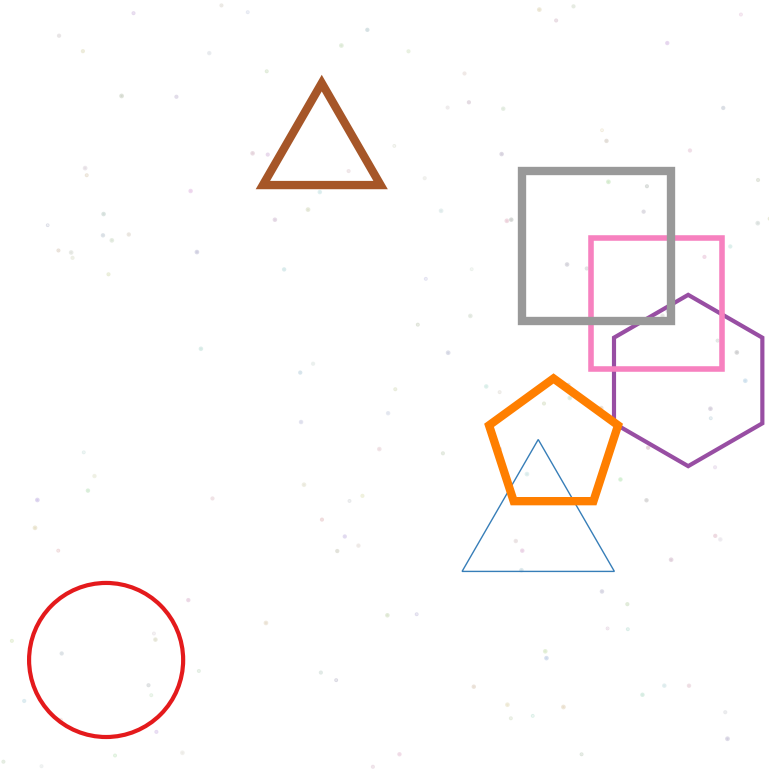[{"shape": "circle", "thickness": 1.5, "radius": 0.5, "center": [0.138, 0.143]}, {"shape": "triangle", "thickness": 0.5, "radius": 0.57, "center": [0.699, 0.315]}, {"shape": "hexagon", "thickness": 1.5, "radius": 0.56, "center": [0.894, 0.506]}, {"shape": "pentagon", "thickness": 3, "radius": 0.44, "center": [0.719, 0.42]}, {"shape": "triangle", "thickness": 3, "radius": 0.44, "center": [0.418, 0.804]}, {"shape": "square", "thickness": 2, "radius": 0.43, "center": [0.853, 0.606]}, {"shape": "square", "thickness": 3, "radius": 0.49, "center": [0.775, 0.681]}]